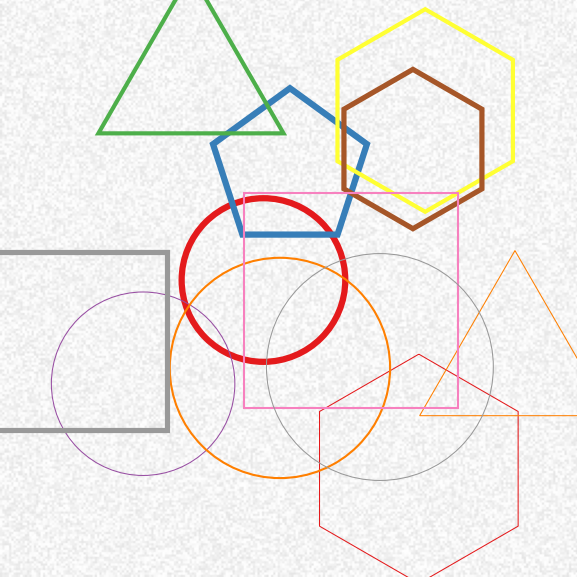[{"shape": "hexagon", "thickness": 0.5, "radius": 0.99, "center": [0.725, 0.187]}, {"shape": "circle", "thickness": 3, "radius": 0.71, "center": [0.456, 0.514]}, {"shape": "pentagon", "thickness": 3, "radius": 0.7, "center": [0.502, 0.706]}, {"shape": "triangle", "thickness": 2, "radius": 0.93, "center": [0.331, 0.861]}, {"shape": "circle", "thickness": 0.5, "radius": 0.79, "center": [0.248, 0.335]}, {"shape": "triangle", "thickness": 0.5, "radius": 0.95, "center": [0.892, 0.375]}, {"shape": "circle", "thickness": 1, "radius": 0.95, "center": [0.485, 0.362]}, {"shape": "hexagon", "thickness": 2, "radius": 0.88, "center": [0.736, 0.808]}, {"shape": "hexagon", "thickness": 2.5, "radius": 0.69, "center": [0.715, 0.741]}, {"shape": "square", "thickness": 1, "radius": 0.93, "center": [0.608, 0.479]}, {"shape": "square", "thickness": 2.5, "radius": 0.77, "center": [0.134, 0.409]}, {"shape": "circle", "thickness": 0.5, "radius": 0.98, "center": [0.658, 0.364]}]